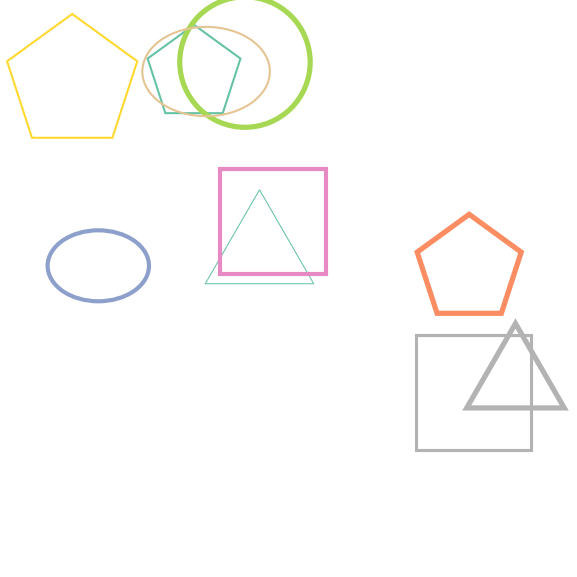[{"shape": "pentagon", "thickness": 1, "radius": 0.42, "center": [0.336, 0.872]}, {"shape": "triangle", "thickness": 0.5, "radius": 0.54, "center": [0.449, 0.562]}, {"shape": "pentagon", "thickness": 2.5, "radius": 0.47, "center": [0.812, 0.533]}, {"shape": "oval", "thickness": 2, "radius": 0.44, "center": [0.17, 0.539]}, {"shape": "square", "thickness": 2, "radius": 0.46, "center": [0.472, 0.616]}, {"shape": "circle", "thickness": 2.5, "radius": 0.56, "center": [0.424, 0.892]}, {"shape": "pentagon", "thickness": 1, "radius": 0.59, "center": [0.125, 0.856]}, {"shape": "oval", "thickness": 1, "radius": 0.55, "center": [0.357, 0.875]}, {"shape": "square", "thickness": 1.5, "radius": 0.5, "center": [0.82, 0.319]}, {"shape": "triangle", "thickness": 2.5, "radius": 0.49, "center": [0.893, 0.341]}]